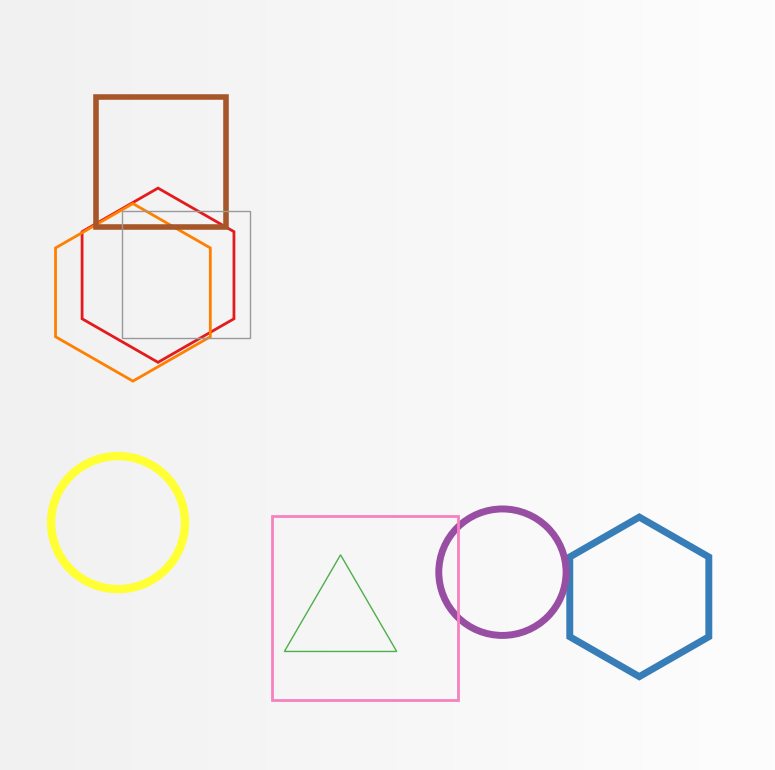[{"shape": "hexagon", "thickness": 1, "radius": 0.57, "center": [0.204, 0.643]}, {"shape": "hexagon", "thickness": 2.5, "radius": 0.52, "center": [0.825, 0.225]}, {"shape": "triangle", "thickness": 0.5, "radius": 0.42, "center": [0.439, 0.196]}, {"shape": "circle", "thickness": 2.5, "radius": 0.41, "center": [0.648, 0.257]}, {"shape": "hexagon", "thickness": 1, "radius": 0.58, "center": [0.172, 0.62]}, {"shape": "circle", "thickness": 3, "radius": 0.43, "center": [0.152, 0.321]}, {"shape": "square", "thickness": 2, "radius": 0.42, "center": [0.208, 0.79]}, {"shape": "square", "thickness": 1, "radius": 0.6, "center": [0.471, 0.21]}, {"shape": "square", "thickness": 0.5, "radius": 0.41, "center": [0.24, 0.643]}]